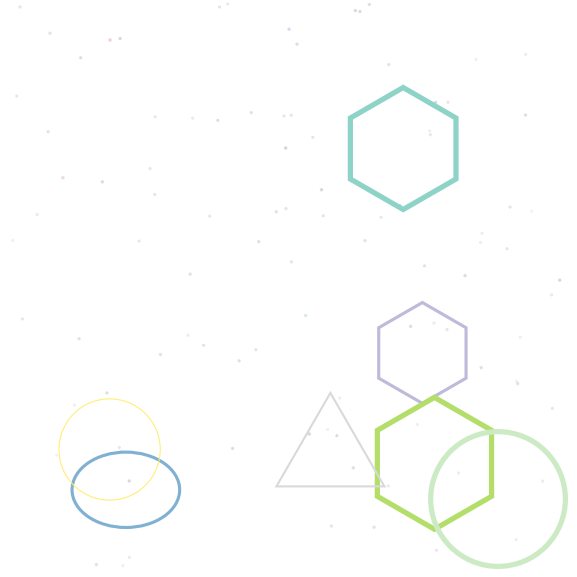[{"shape": "hexagon", "thickness": 2.5, "radius": 0.53, "center": [0.698, 0.742]}, {"shape": "hexagon", "thickness": 1.5, "radius": 0.44, "center": [0.731, 0.388]}, {"shape": "oval", "thickness": 1.5, "radius": 0.47, "center": [0.218, 0.151]}, {"shape": "hexagon", "thickness": 2.5, "radius": 0.57, "center": [0.752, 0.197]}, {"shape": "triangle", "thickness": 1, "radius": 0.54, "center": [0.572, 0.211]}, {"shape": "circle", "thickness": 2.5, "radius": 0.58, "center": [0.862, 0.135]}, {"shape": "circle", "thickness": 0.5, "radius": 0.44, "center": [0.19, 0.221]}]